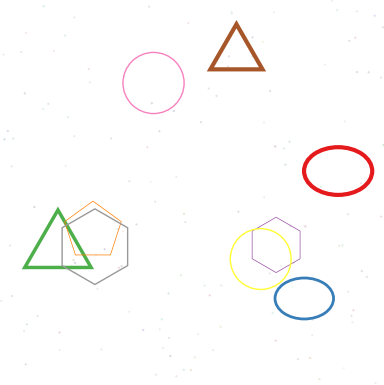[{"shape": "oval", "thickness": 3, "radius": 0.44, "center": [0.878, 0.556]}, {"shape": "oval", "thickness": 2, "radius": 0.38, "center": [0.79, 0.225]}, {"shape": "triangle", "thickness": 2.5, "radius": 0.5, "center": [0.15, 0.355]}, {"shape": "hexagon", "thickness": 0.5, "radius": 0.36, "center": [0.717, 0.364]}, {"shape": "pentagon", "thickness": 0.5, "radius": 0.39, "center": [0.241, 0.4]}, {"shape": "circle", "thickness": 1, "radius": 0.39, "center": [0.677, 0.327]}, {"shape": "triangle", "thickness": 3, "radius": 0.39, "center": [0.614, 0.859]}, {"shape": "circle", "thickness": 1, "radius": 0.4, "center": [0.399, 0.784]}, {"shape": "hexagon", "thickness": 1, "radius": 0.49, "center": [0.246, 0.359]}]